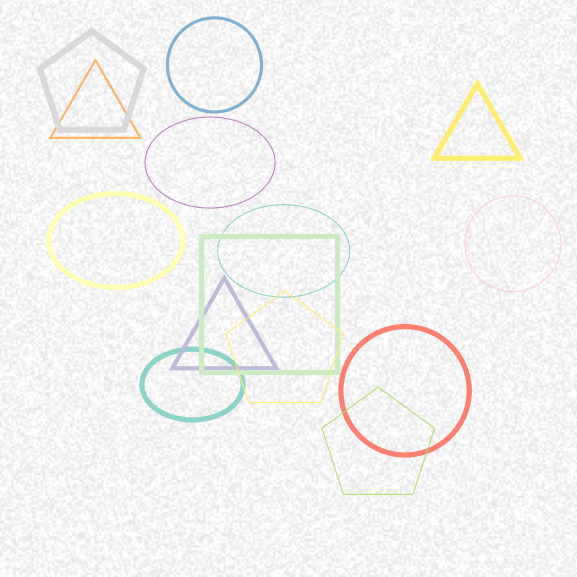[{"shape": "oval", "thickness": 2.5, "radius": 0.44, "center": [0.333, 0.333]}, {"shape": "oval", "thickness": 0.5, "radius": 0.57, "center": [0.491, 0.565]}, {"shape": "oval", "thickness": 2.5, "radius": 0.58, "center": [0.2, 0.583]}, {"shape": "triangle", "thickness": 2, "radius": 0.52, "center": [0.388, 0.413]}, {"shape": "circle", "thickness": 2.5, "radius": 0.56, "center": [0.701, 0.322]}, {"shape": "circle", "thickness": 1.5, "radius": 0.41, "center": [0.371, 0.887]}, {"shape": "triangle", "thickness": 1, "radius": 0.45, "center": [0.165, 0.805]}, {"shape": "pentagon", "thickness": 0.5, "radius": 0.51, "center": [0.655, 0.226]}, {"shape": "circle", "thickness": 0.5, "radius": 0.42, "center": [0.888, 0.577]}, {"shape": "pentagon", "thickness": 3, "radius": 0.47, "center": [0.159, 0.851]}, {"shape": "oval", "thickness": 0.5, "radius": 0.56, "center": [0.364, 0.718]}, {"shape": "square", "thickness": 2.5, "radius": 0.59, "center": [0.466, 0.472]}, {"shape": "triangle", "thickness": 2.5, "radius": 0.43, "center": [0.827, 0.768]}, {"shape": "pentagon", "thickness": 0.5, "radius": 0.53, "center": [0.493, 0.388]}]